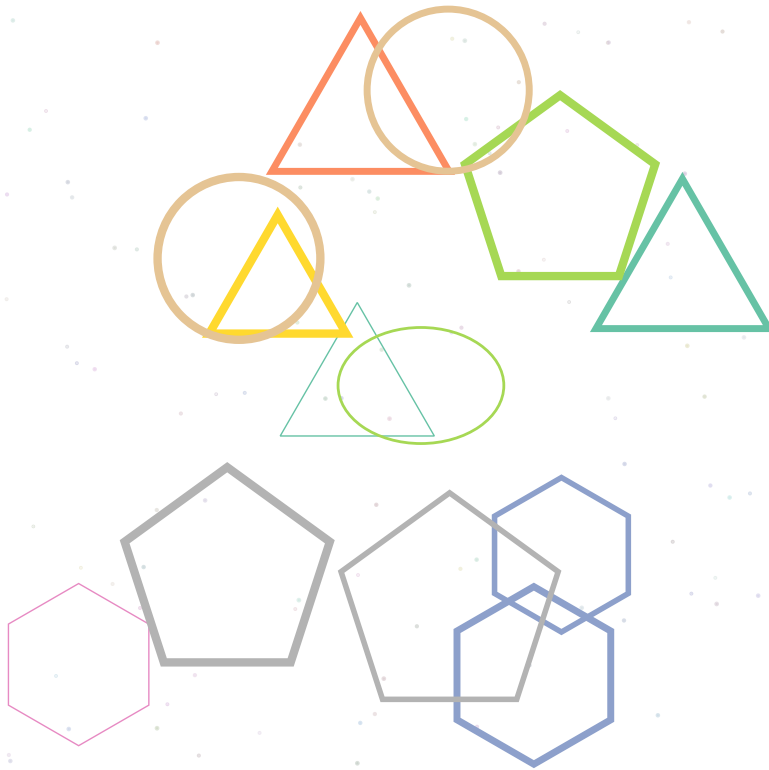[{"shape": "triangle", "thickness": 2.5, "radius": 0.65, "center": [0.886, 0.638]}, {"shape": "triangle", "thickness": 0.5, "radius": 0.58, "center": [0.464, 0.492]}, {"shape": "triangle", "thickness": 2.5, "radius": 0.66, "center": [0.468, 0.844]}, {"shape": "hexagon", "thickness": 2, "radius": 0.5, "center": [0.729, 0.279]}, {"shape": "hexagon", "thickness": 2.5, "radius": 0.58, "center": [0.693, 0.123]}, {"shape": "hexagon", "thickness": 0.5, "radius": 0.53, "center": [0.102, 0.137]}, {"shape": "oval", "thickness": 1, "radius": 0.54, "center": [0.547, 0.499]}, {"shape": "pentagon", "thickness": 3, "radius": 0.65, "center": [0.727, 0.747]}, {"shape": "triangle", "thickness": 3, "radius": 0.51, "center": [0.361, 0.618]}, {"shape": "circle", "thickness": 3, "radius": 0.53, "center": [0.31, 0.664]}, {"shape": "circle", "thickness": 2.5, "radius": 0.53, "center": [0.582, 0.883]}, {"shape": "pentagon", "thickness": 2, "radius": 0.74, "center": [0.584, 0.212]}, {"shape": "pentagon", "thickness": 3, "radius": 0.7, "center": [0.295, 0.253]}]